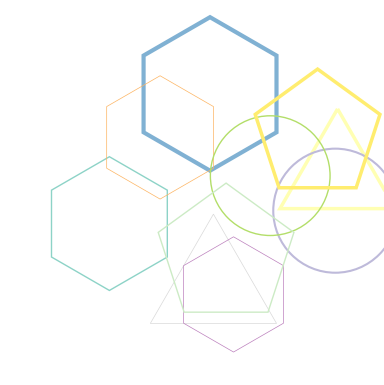[{"shape": "hexagon", "thickness": 1, "radius": 0.87, "center": [0.284, 0.419]}, {"shape": "triangle", "thickness": 2.5, "radius": 0.86, "center": [0.877, 0.544]}, {"shape": "circle", "thickness": 1.5, "radius": 0.81, "center": [0.871, 0.453]}, {"shape": "hexagon", "thickness": 3, "radius": 1.0, "center": [0.546, 0.756]}, {"shape": "hexagon", "thickness": 0.5, "radius": 0.8, "center": [0.416, 0.643]}, {"shape": "circle", "thickness": 1, "radius": 0.78, "center": [0.702, 0.544]}, {"shape": "triangle", "thickness": 0.5, "radius": 0.95, "center": [0.554, 0.255]}, {"shape": "hexagon", "thickness": 0.5, "radius": 0.75, "center": [0.607, 0.235]}, {"shape": "pentagon", "thickness": 1, "radius": 0.93, "center": [0.587, 0.339]}, {"shape": "pentagon", "thickness": 2.5, "radius": 0.85, "center": [0.825, 0.65]}]